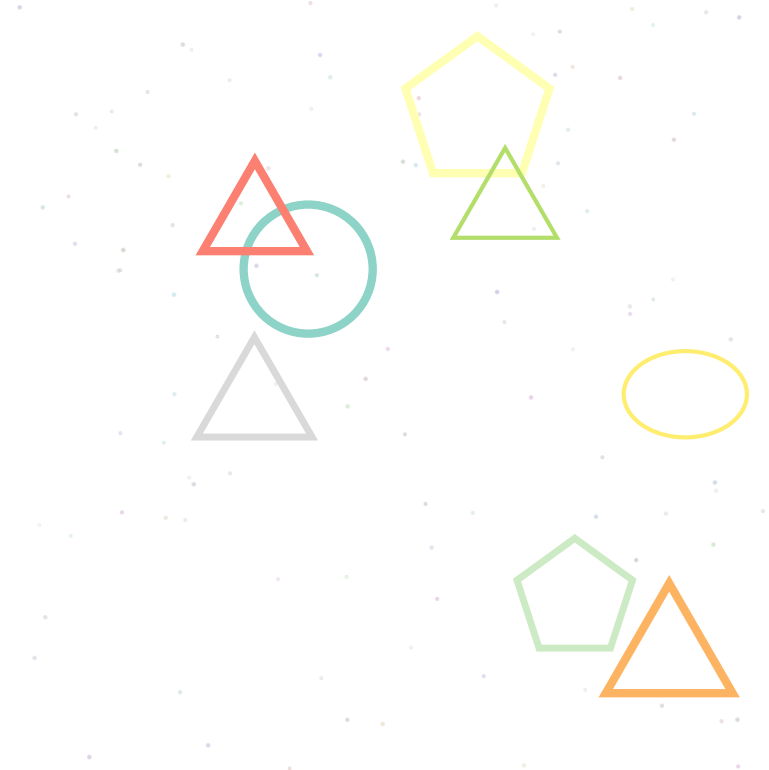[{"shape": "circle", "thickness": 3, "radius": 0.42, "center": [0.4, 0.651]}, {"shape": "pentagon", "thickness": 3, "radius": 0.49, "center": [0.62, 0.855]}, {"shape": "triangle", "thickness": 3, "radius": 0.39, "center": [0.331, 0.713]}, {"shape": "triangle", "thickness": 3, "radius": 0.48, "center": [0.869, 0.147]}, {"shape": "triangle", "thickness": 1.5, "radius": 0.39, "center": [0.656, 0.73]}, {"shape": "triangle", "thickness": 2.5, "radius": 0.43, "center": [0.33, 0.476]}, {"shape": "pentagon", "thickness": 2.5, "radius": 0.39, "center": [0.746, 0.222]}, {"shape": "oval", "thickness": 1.5, "radius": 0.4, "center": [0.89, 0.488]}]